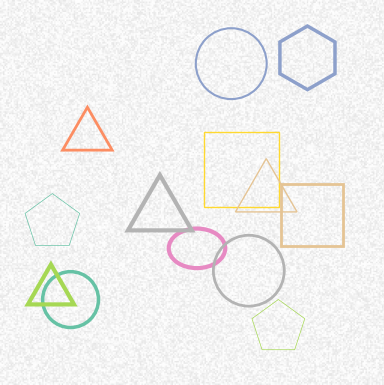[{"shape": "circle", "thickness": 2.5, "radius": 0.36, "center": [0.183, 0.222]}, {"shape": "pentagon", "thickness": 0.5, "radius": 0.37, "center": [0.136, 0.423]}, {"shape": "triangle", "thickness": 2, "radius": 0.37, "center": [0.227, 0.647]}, {"shape": "hexagon", "thickness": 2.5, "radius": 0.41, "center": [0.799, 0.85]}, {"shape": "circle", "thickness": 1.5, "radius": 0.46, "center": [0.601, 0.835]}, {"shape": "oval", "thickness": 3, "radius": 0.37, "center": [0.512, 0.355]}, {"shape": "triangle", "thickness": 3, "radius": 0.35, "center": [0.132, 0.244]}, {"shape": "pentagon", "thickness": 0.5, "radius": 0.36, "center": [0.723, 0.15]}, {"shape": "square", "thickness": 1, "radius": 0.49, "center": [0.628, 0.56]}, {"shape": "triangle", "thickness": 1, "radius": 0.46, "center": [0.692, 0.496]}, {"shape": "square", "thickness": 2, "radius": 0.4, "center": [0.811, 0.442]}, {"shape": "triangle", "thickness": 3, "radius": 0.48, "center": [0.415, 0.45]}, {"shape": "circle", "thickness": 2, "radius": 0.46, "center": [0.646, 0.297]}]